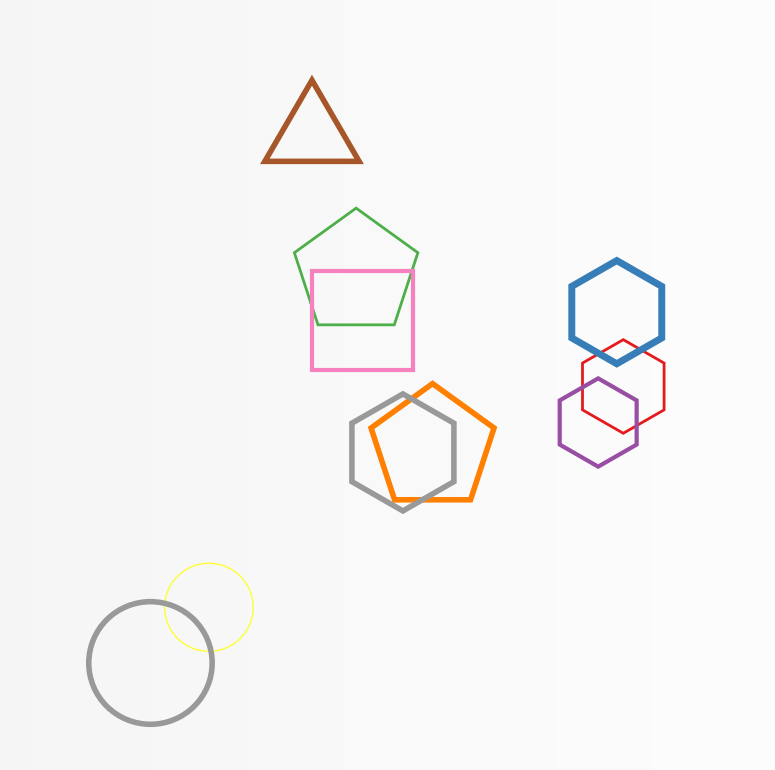[{"shape": "hexagon", "thickness": 1, "radius": 0.3, "center": [0.804, 0.498]}, {"shape": "hexagon", "thickness": 2.5, "radius": 0.34, "center": [0.796, 0.595]}, {"shape": "pentagon", "thickness": 1, "radius": 0.42, "center": [0.46, 0.646]}, {"shape": "hexagon", "thickness": 1.5, "radius": 0.29, "center": [0.772, 0.451]}, {"shape": "pentagon", "thickness": 2, "radius": 0.42, "center": [0.558, 0.418]}, {"shape": "circle", "thickness": 0.5, "radius": 0.29, "center": [0.27, 0.211]}, {"shape": "triangle", "thickness": 2, "radius": 0.35, "center": [0.403, 0.826]}, {"shape": "square", "thickness": 1.5, "radius": 0.32, "center": [0.468, 0.583]}, {"shape": "circle", "thickness": 2, "radius": 0.4, "center": [0.194, 0.139]}, {"shape": "hexagon", "thickness": 2, "radius": 0.38, "center": [0.52, 0.412]}]